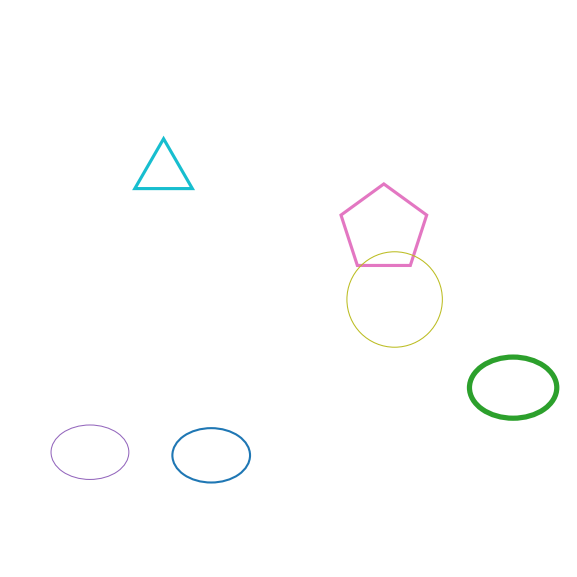[{"shape": "oval", "thickness": 1, "radius": 0.34, "center": [0.366, 0.211]}, {"shape": "oval", "thickness": 2.5, "radius": 0.38, "center": [0.889, 0.328]}, {"shape": "oval", "thickness": 0.5, "radius": 0.34, "center": [0.156, 0.216]}, {"shape": "pentagon", "thickness": 1.5, "radius": 0.39, "center": [0.665, 0.603]}, {"shape": "circle", "thickness": 0.5, "radius": 0.41, "center": [0.683, 0.481]}, {"shape": "triangle", "thickness": 1.5, "radius": 0.29, "center": [0.283, 0.701]}]